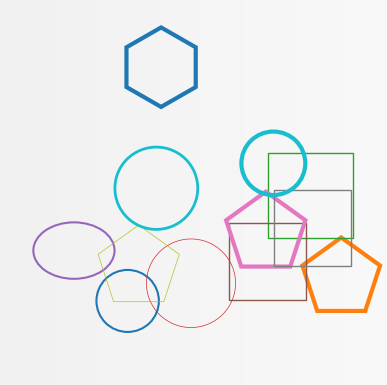[{"shape": "hexagon", "thickness": 3, "radius": 0.52, "center": [0.416, 0.826]}, {"shape": "circle", "thickness": 1.5, "radius": 0.4, "center": [0.329, 0.218]}, {"shape": "pentagon", "thickness": 3, "radius": 0.53, "center": [0.881, 0.278]}, {"shape": "square", "thickness": 1, "radius": 0.55, "center": [0.801, 0.492]}, {"shape": "circle", "thickness": 0.5, "radius": 0.58, "center": [0.493, 0.264]}, {"shape": "oval", "thickness": 1.5, "radius": 0.52, "center": [0.191, 0.349]}, {"shape": "square", "thickness": 1, "radius": 0.5, "center": [0.69, 0.322]}, {"shape": "pentagon", "thickness": 3, "radius": 0.54, "center": [0.686, 0.395]}, {"shape": "square", "thickness": 1, "radius": 0.5, "center": [0.807, 0.407]}, {"shape": "pentagon", "thickness": 0.5, "radius": 0.55, "center": [0.358, 0.305]}, {"shape": "circle", "thickness": 2, "radius": 0.53, "center": [0.403, 0.511]}, {"shape": "circle", "thickness": 3, "radius": 0.41, "center": [0.705, 0.576]}]